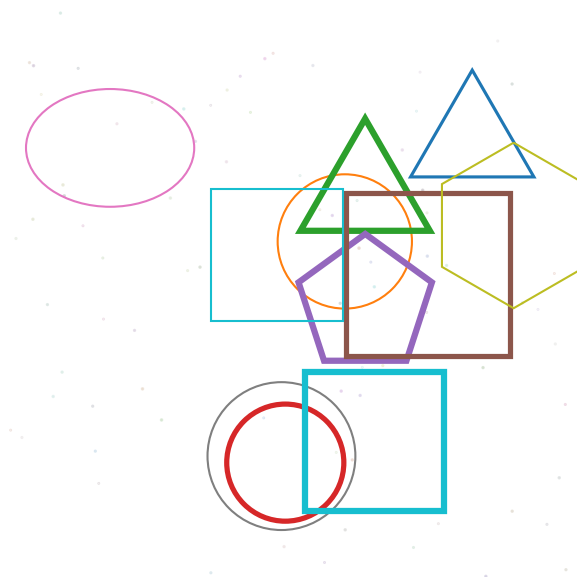[{"shape": "triangle", "thickness": 1.5, "radius": 0.62, "center": [0.818, 0.754]}, {"shape": "circle", "thickness": 1, "radius": 0.58, "center": [0.597, 0.581]}, {"shape": "triangle", "thickness": 3, "radius": 0.65, "center": [0.632, 0.664]}, {"shape": "circle", "thickness": 2.5, "radius": 0.51, "center": [0.494, 0.198]}, {"shape": "pentagon", "thickness": 3, "radius": 0.61, "center": [0.632, 0.473]}, {"shape": "square", "thickness": 2.5, "radius": 0.71, "center": [0.741, 0.523]}, {"shape": "oval", "thickness": 1, "radius": 0.73, "center": [0.191, 0.743]}, {"shape": "circle", "thickness": 1, "radius": 0.64, "center": [0.487, 0.209]}, {"shape": "hexagon", "thickness": 1, "radius": 0.72, "center": [0.889, 0.609]}, {"shape": "square", "thickness": 1, "radius": 0.57, "center": [0.48, 0.558]}, {"shape": "square", "thickness": 3, "radius": 0.6, "center": [0.649, 0.234]}]